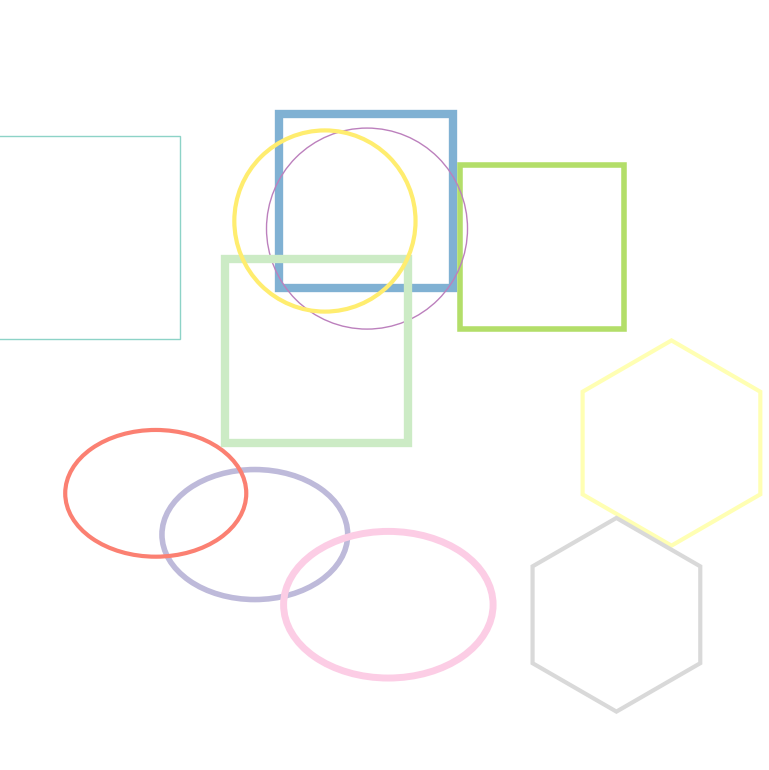[{"shape": "square", "thickness": 0.5, "radius": 0.66, "center": [0.101, 0.692]}, {"shape": "hexagon", "thickness": 1.5, "radius": 0.67, "center": [0.872, 0.425]}, {"shape": "oval", "thickness": 2, "radius": 0.6, "center": [0.331, 0.306]}, {"shape": "oval", "thickness": 1.5, "radius": 0.59, "center": [0.202, 0.359]}, {"shape": "square", "thickness": 3, "radius": 0.56, "center": [0.475, 0.739]}, {"shape": "square", "thickness": 2, "radius": 0.53, "center": [0.704, 0.679]}, {"shape": "oval", "thickness": 2.5, "radius": 0.68, "center": [0.504, 0.215]}, {"shape": "hexagon", "thickness": 1.5, "radius": 0.63, "center": [0.801, 0.202]}, {"shape": "circle", "thickness": 0.5, "radius": 0.65, "center": [0.477, 0.703]}, {"shape": "square", "thickness": 3, "radius": 0.6, "center": [0.411, 0.544]}, {"shape": "circle", "thickness": 1.5, "radius": 0.59, "center": [0.422, 0.713]}]